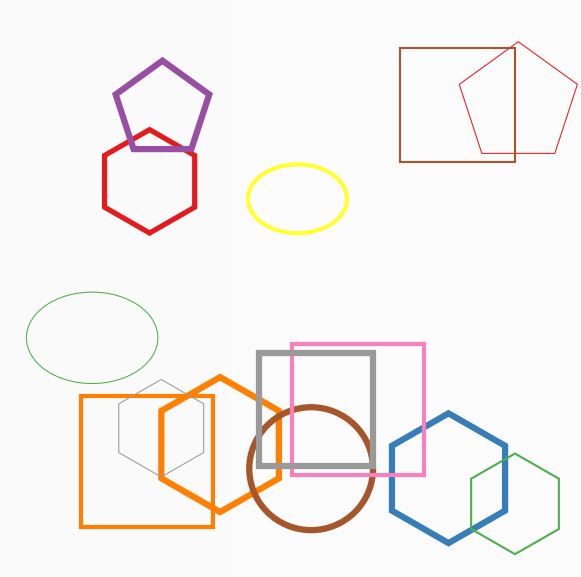[{"shape": "hexagon", "thickness": 2.5, "radius": 0.45, "center": [0.257, 0.685]}, {"shape": "pentagon", "thickness": 0.5, "radius": 0.53, "center": [0.892, 0.82]}, {"shape": "hexagon", "thickness": 3, "radius": 0.56, "center": [0.772, 0.171]}, {"shape": "hexagon", "thickness": 1, "radius": 0.44, "center": [0.886, 0.127]}, {"shape": "oval", "thickness": 0.5, "radius": 0.57, "center": [0.159, 0.414]}, {"shape": "pentagon", "thickness": 3, "radius": 0.42, "center": [0.28, 0.809]}, {"shape": "square", "thickness": 2, "radius": 0.57, "center": [0.252, 0.2]}, {"shape": "hexagon", "thickness": 3, "radius": 0.58, "center": [0.379, 0.229]}, {"shape": "oval", "thickness": 2, "radius": 0.43, "center": [0.512, 0.655]}, {"shape": "square", "thickness": 1, "radius": 0.49, "center": [0.787, 0.817]}, {"shape": "circle", "thickness": 3, "radius": 0.53, "center": [0.535, 0.188]}, {"shape": "square", "thickness": 2, "radius": 0.57, "center": [0.616, 0.29]}, {"shape": "hexagon", "thickness": 0.5, "radius": 0.42, "center": [0.277, 0.258]}, {"shape": "square", "thickness": 3, "radius": 0.49, "center": [0.543, 0.29]}]